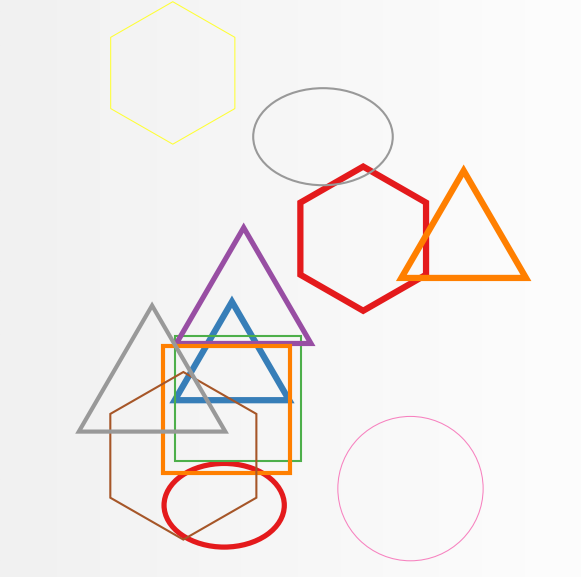[{"shape": "oval", "thickness": 2.5, "radius": 0.52, "center": [0.386, 0.124]}, {"shape": "hexagon", "thickness": 3, "radius": 0.62, "center": [0.625, 0.586]}, {"shape": "triangle", "thickness": 3, "radius": 0.57, "center": [0.399, 0.363]}, {"shape": "square", "thickness": 1, "radius": 0.54, "center": [0.409, 0.308]}, {"shape": "triangle", "thickness": 2.5, "radius": 0.67, "center": [0.419, 0.471]}, {"shape": "triangle", "thickness": 3, "radius": 0.62, "center": [0.798, 0.58]}, {"shape": "square", "thickness": 2, "radius": 0.55, "center": [0.39, 0.29]}, {"shape": "hexagon", "thickness": 0.5, "radius": 0.62, "center": [0.297, 0.873]}, {"shape": "hexagon", "thickness": 1, "radius": 0.73, "center": [0.315, 0.21]}, {"shape": "circle", "thickness": 0.5, "radius": 0.62, "center": [0.706, 0.153]}, {"shape": "oval", "thickness": 1, "radius": 0.6, "center": [0.556, 0.762]}, {"shape": "triangle", "thickness": 2, "radius": 0.73, "center": [0.262, 0.325]}]